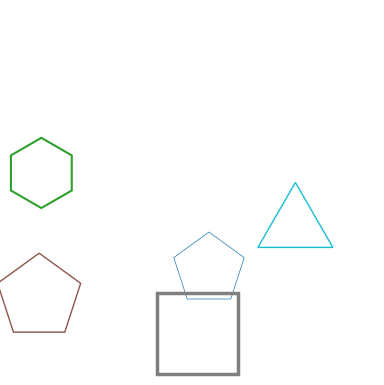[{"shape": "pentagon", "thickness": 0.5, "radius": 0.48, "center": [0.543, 0.301]}, {"shape": "hexagon", "thickness": 1.5, "radius": 0.46, "center": [0.107, 0.551]}, {"shape": "pentagon", "thickness": 1, "radius": 0.57, "center": [0.102, 0.229]}, {"shape": "square", "thickness": 2.5, "radius": 0.53, "center": [0.514, 0.134]}, {"shape": "triangle", "thickness": 1, "radius": 0.56, "center": [0.767, 0.414]}]